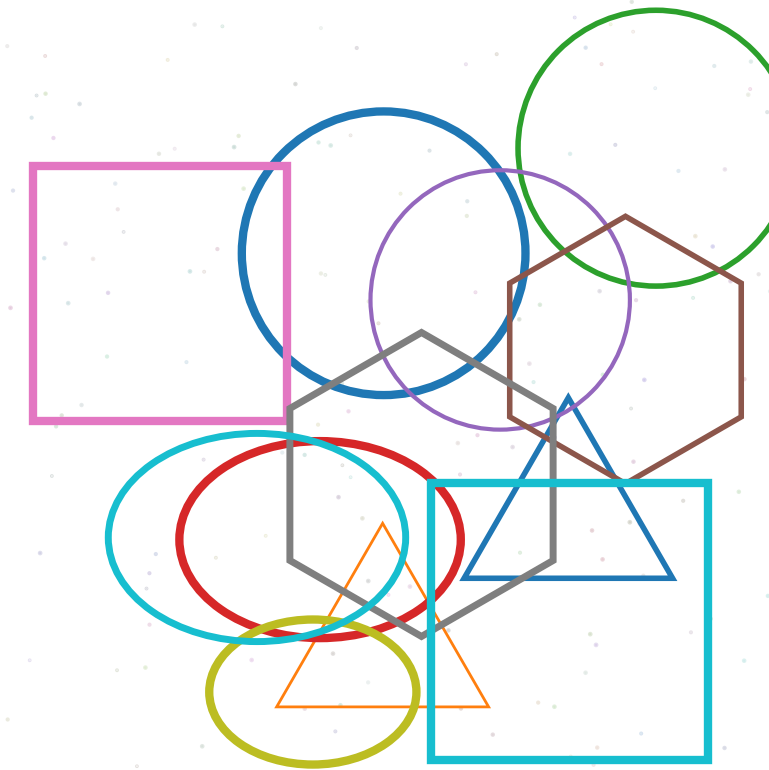[{"shape": "circle", "thickness": 3, "radius": 0.92, "center": [0.498, 0.671]}, {"shape": "triangle", "thickness": 2, "radius": 0.78, "center": [0.738, 0.327]}, {"shape": "triangle", "thickness": 1, "radius": 0.79, "center": [0.497, 0.161]}, {"shape": "circle", "thickness": 2, "radius": 0.9, "center": [0.852, 0.808]}, {"shape": "oval", "thickness": 3, "radius": 0.91, "center": [0.416, 0.299]}, {"shape": "circle", "thickness": 1.5, "radius": 0.84, "center": [0.65, 0.61]}, {"shape": "hexagon", "thickness": 2, "radius": 0.87, "center": [0.812, 0.545]}, {"shape": "square", "thickness": 3, "radius": 0.83, "center": [0.208, 0.619]}, {"shape": "hexagon", "thickness": 2.5, "radius": 0.99, "center": [0.547, 0.371]}, {"shape": "oval", "thickness": 3, "radius": 0.67, "center": [0.406, 0.101]}, {"shape": "oval", "thickness": 2.5, "radius": 0.97, "center": [0.334, 0.302]}, {"shape": "square", "thickness": 3, "radius": 0.9, "center": [0.74, 0.193]}]